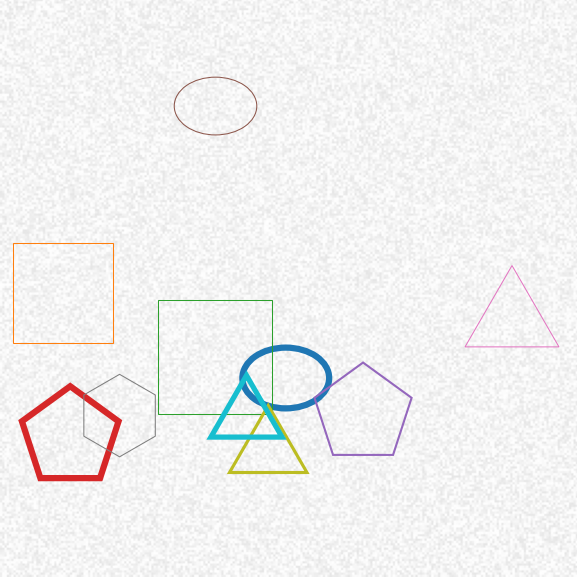[{"shape": "oval", "thickness": 3, "radius": 0.38, "center": [0.495, 0.345]}, {"shape": "square", "thickness": 0.5, "radius": 0.43, "center": [0.108, 0.492]}, {"shape": "square", "thickness": 0.5, "radius": 0.49, "center": [0.372, 0.381]}, {"shape": "pentagon", "thickness": 3, "radius": 0.44, "center": [0.122, 0.242]}, {"shape": "pentagon", "thickness": 1, "radius": 0.44, "center": [0.629, 0.283]}, {"shape": "oval", "thickness": 0.5, "radius": 0.36, "center": [0.373, 0.815]}, {"shape": "triangle", "thickness": 0.5, "radius": 0.47, "center": [0.887, 0.445]}, {"shape": "hexagon", "thickness": 0.5, "radius": 0.36, "center": [0.207, 0.28]}, {"shape": "triangle", "thickness": 1.5, "radius": 0.39, "center": [0.464, 0.22]}, {"shape": "triangle", "thickness": 2.5, "radius": 0.36, "center": [0.427, 0.278]}]